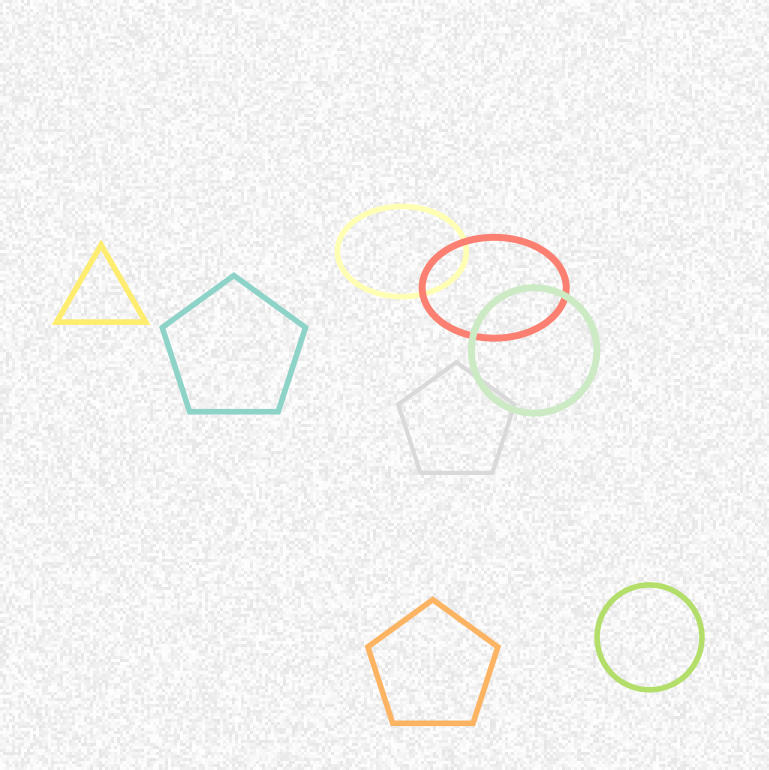[{"shape": "pentagon", "thickness": 2, "radius": 0.49, "center": [0.304, 0.544]}, {"shape": "oval", "thickness": 2, "radius": 0.42, "center": [0.522, 0.673]}, {"shape": "oval", "thickness": 2.5, "radius": 0.47, "center": [0.642, 0.626]}, {"shape": "pentagon", "thickness": 2, "radius": 0.44, "center": [0.562, 0.132]}, {"shape": "circle", "thickness": 2, "radius": 0.34, "center": [0.844, 0.172]}, {"shape": "pentagon", "thickness": 1.5, "radius": 0.4, "center": [0.593, 0.45]}, {"shape": "circle", "thickness": 2.5, "radius": 0.41, "center": [0.694, 0.545]}, {"shape": "triangle", "thickness": 2, "radius": 0.33, "center": [0.131, 0.615]}]